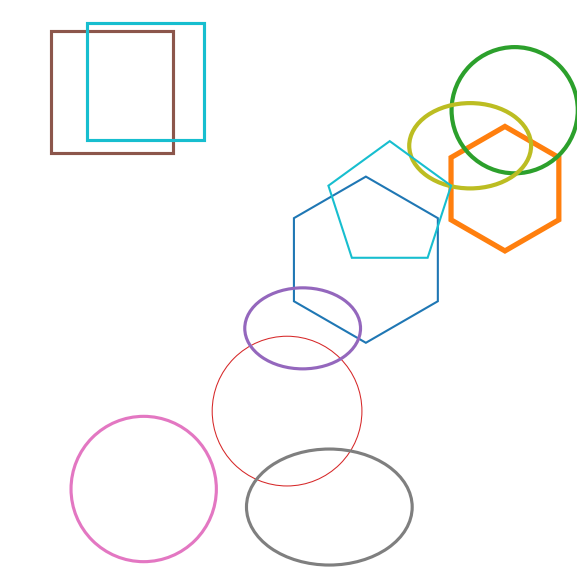[{"shape": "hexagon", "thickness": 1, "radius": 0.72, "center": [0.634, 0.549]}, {"shape": "hexagon", "thickness": 2.5, "radius": 0.54, "center": [0.874, 0.672]}, {"shape": "circle", "thickness": 2, "radius": 0.55, "center": [0.891, 0.808]}, {"shape": "circle", "thickness": 0.5, "radius": 0.65, "center": [0.497, 0.287]}, {"shape": "oval", "thickness": 1.5, "radius": 0.5, "center": [0.524, 0.431]}, {"shape": "square", "thickness": 1.5, "radius": 0.53, "center": [0.194, 0.84]}, {"shape": "circle", "thickness": 1.5, "radius": 0.63, "center": [0.249, 0.152]}, {"shape": "oval", "thickness": 1.5, "radius": 0.72, "center": [0.57, 0.121]}, {"shape": "oval", "thickness": 2, "radius": 0.53, "center": [0.814, 0.747]}, {"shape": "pentagon", "thickness": 1, "radius": 0.56, "center": [0.675, 0.643]}, {"shape": "square", "thickness": 1.5, "radius": 0.51, "center": [0.252, 0.858]}]